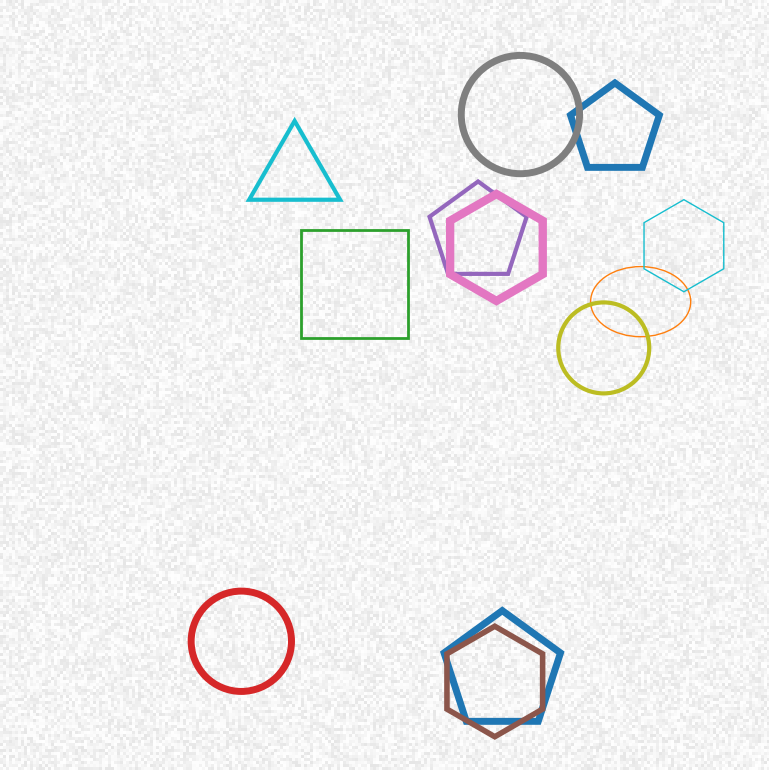[{"shape": "pentagon", "thickness": 2.5, "radius": 0.3, "center": [0.799, 0.832]}, {"shape": "pentagon", "thickness": 2.5, "radius": 0.4, "center": [0.652, 0.128]}, {"shape": "oval", "thickness": 0.5, "radius": 0.33, "center": [0.832, 0.608]}, {"shape": "square", "thickness": 1, "radius": 0.35, "center": [0.461, 0.631]}, {"shape": "circle", "thickness": 2.5, "radius": 0.33, "center": [0.313, 0.167]}, {"shape": "pentagon", "thickness": 1.5, "radius": 0.33, "center": [0.621, 0.698]}, {"shape": "hexagon", "thickness": 2, "radius": 0.36, "center": [0.643, 0.115]}, {"shape": "hexagon", "thickness": 3, "radius": 0.35, "center": [0.645, 0.679]}, {"shape": "circle", "thickness": 2.5, "radius": 0.38, "center": [0.676, 0.851]}, {"shape": "circle", "thickness": 1.5, "radius": 0.3, "center": [0.784, 0.548]}, {"shape": "hexagon", "thickness": 0.5, "radius": 0.3, "center": [0.888, 0.681]}, {"shape": "triangle", "thickness": 1.5, "radius": 0.34, "center": [0.383, 0.775]}]